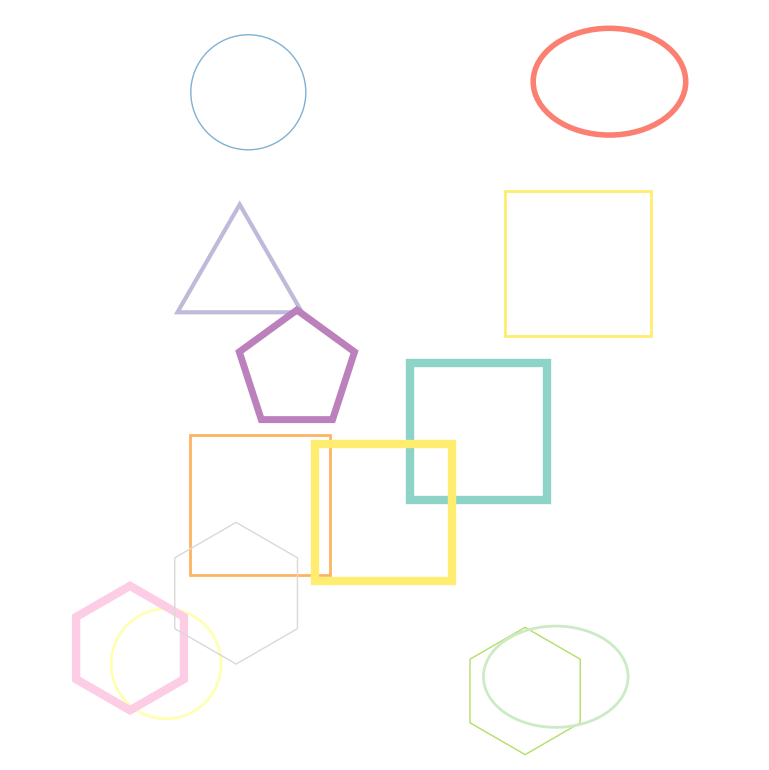[{"shape": "square", "thickness": 3, "radius": 0.44, "center": [0.621, 0.44]}, {"shape": "circle", "thickness": 1, "radius": 0.36, "center": [0.216, 0.138]}, {"shape": "triangle", "thickness": 1.5, "radius": 0.47, "center": [0.311, 0.641]}, {"shape": "oval", "thickness": 2, "radius": 0.5, "center": [0.791, 0.894]}, {"shape": "circle", "thickness": 0.5, "radius": 0.37, "center": [0.322, 0.88]}, {"shape": "square", "thickness": 1, "radius": 0.46, "center": [0.338, 0.344]}, {"shape": "hexagon", "thickness": 0.5, "radius": 0.41, "center": [0.682, 0.103]}, {"shape": "hexagon", "thickness": 3, "radius": 0.4, "center": [0.169, 0.158]}, {"shape": "hexagon", "thickness": 0.5, "radius": 0.46, "center": [0.307, 0.23]}, {"shape": "pentagon", "thickness": 2.5, "radius": 0.39, "center": [0.386, 0.519]}, {"shape": "oval", "thickness": 1, "radius": 0.47, "center": [0.722, 0.121]}, {"shape": "square", "thickness": 1, "radius": 0.47, "center": [0.75, 0.658]}, {"shape": "square", "thickness": 3, "radius": 0.45, "center": [0.498, 0.334]}]